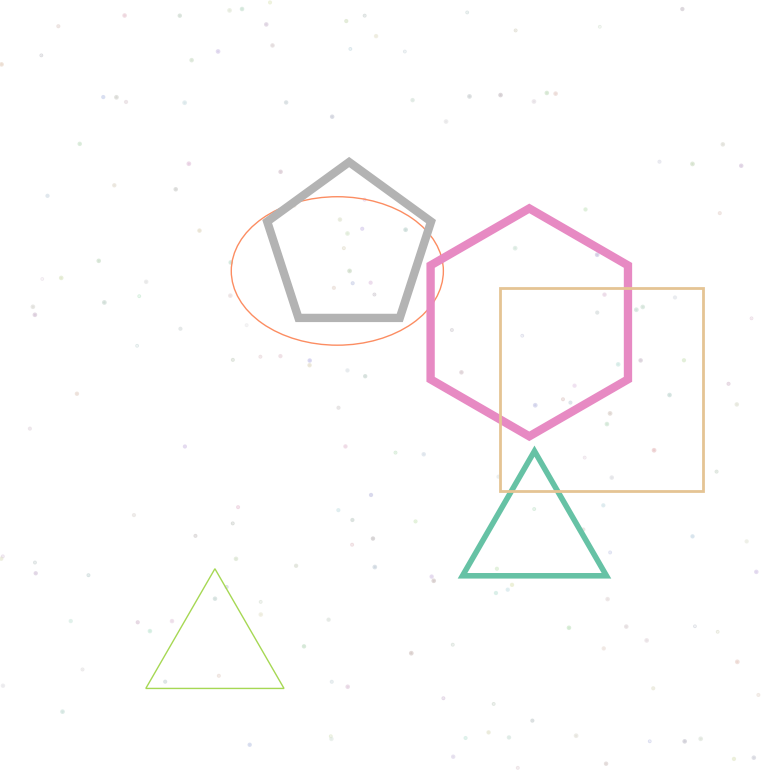[{"shape": "triangle", "thickness": 2, "radius": 0.54, "center": [0.694, 0.306]}, {"shape": "oval", "thickness": 0.5, "radius": 0.69, "center": [0.438, 0.648]}, {"shape": "hexagon", "thickness": 3, "radius": 0.74, "center": [0.687, 0.581]}, {"shape": "triangle", "thickness": 0.5, "radius": 0.52, "center": [0.279, 0.158]}, {"shape": "square", "thickness": 1, "radius": 0.66, "center": [0.781, 0.494]}, {"shape": "pentagon", "thickness": 3, "radius": 0.56, "center": [0.453, 0.678]}]